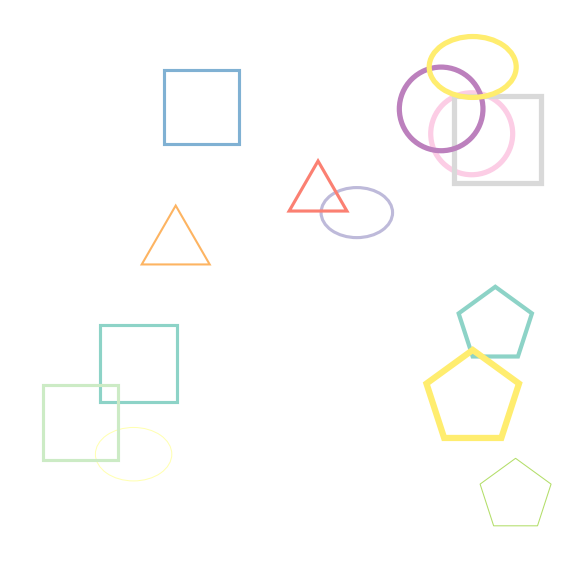[{"shape": "square", "thickness": 1.5, "radius": 0.34, "center": [0.24, 0.37]}, {"shape": "pentagon", "thickness": 2, "radius": 0.33, "center": [0.858, 0.436]}, {"shape": "oval", "thickness": 0.5, "radius": 0.33, "center": [0.231, 0.213]}, {"shape": "oval", "thickness": 1.5, "radius": 0.31, "center": [0.618, 0.631]}, {"shape": "triangle", "thickness": 1.5, "radius": 0.29, "center": [0.551, 0.663]}, {"shape": "square", "thickness": 1.5, "radius": 0.32, "center": [0.349, 0.814]}, {"shape": "triangle", "thickness": 1, "radius": 0.34, "center": [0.304, 0.575]}, {"shape": "pentagon", "thickness": 0.5, "radius": 0.32, "center": [0.893, 0.141]}, {"shape": "circle", "thickness": 2.5, "radius": 0.35, "center": [0.817, 0.768]}, {"shape": "square", "thickness": 2.5, "radius": 0.38, "center": [0.861, 0.757]}, {"shape": "circle", "thickness": 2.5, "radius": 0.36, "center": [0.764, 0.811]}, {"shape": "square", "thickness": 1.5, "radius": 0.32, "center": [0.139, 0.267]}, {"shape": "pentagon", "thickness": 3, "radius": 0.42, "center": [0.819, 0.309]}, {"shape": "oval", "thickness": 2.5, "radius": 0.38, "center": [0.819, 0.883]}]